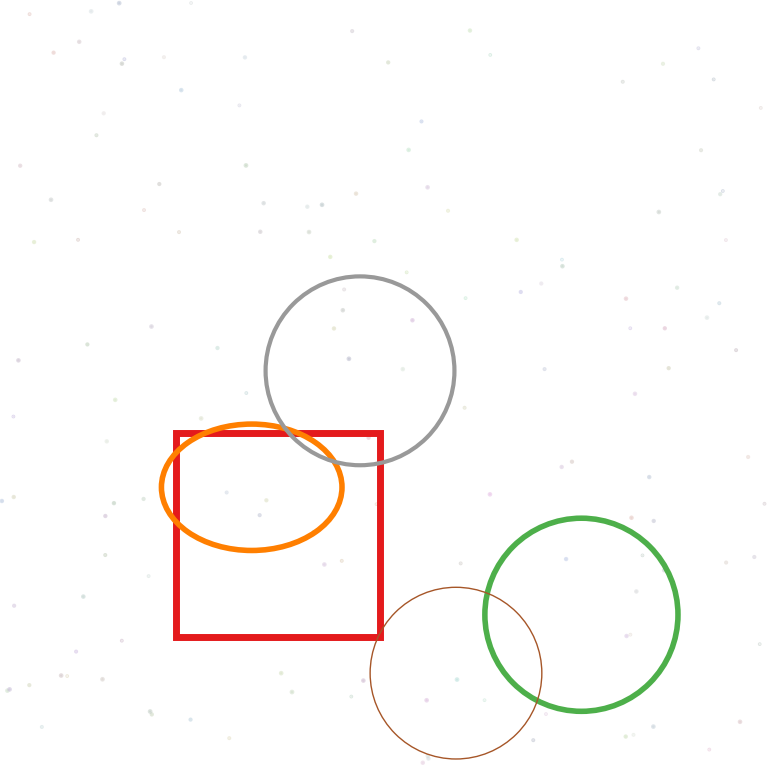[{"shape": "square", "thickness": 2.5, "radius": 0.66, "center": [0.361, 0.305]}, {"shape": "circle", "thickness": 2, "radius": 0.63, "center": [0.755, 0.202]}, {"shape": "oval", "thickness": 2, "radius": 0.59, "center": [0.327, 0.367]}, {"shape": "circle", "thickness": 0.5, "radius": 0.56, "center": [0.592, 0.126]}, {"shape": "circle", "thickness": 1.5, "radius": 0.61, "center": [0.468, 0.518]}]